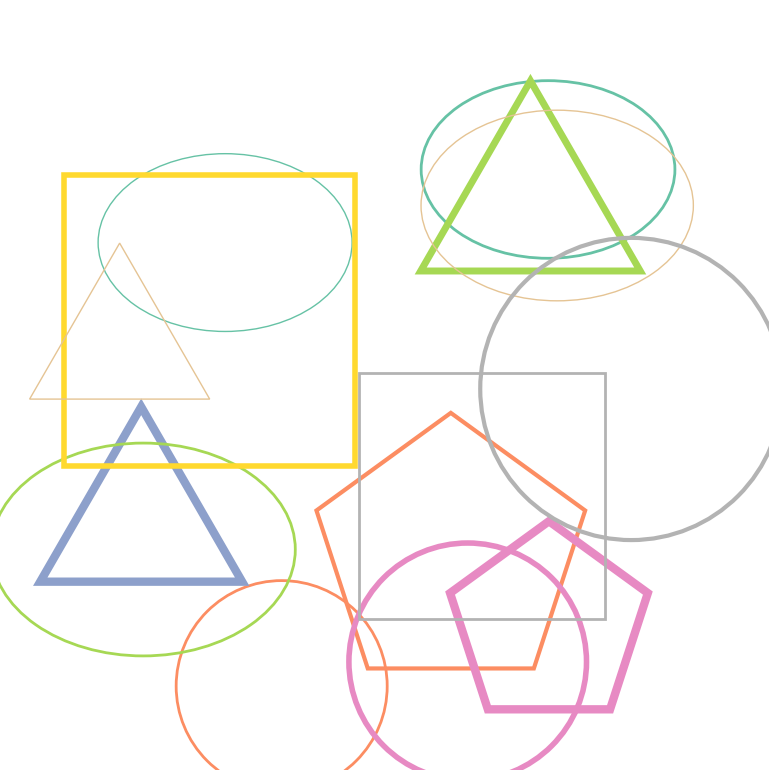[{"shape": "oval", "thickness": 0.5, "radius": 0.82, "center": [0.292, 0.685]}, {"shape": "oval", "thickness": 1, "radius": 0.82, "center": [0.712, 0.78]}, {"shape": "circle", "thickness": 1, "radius": 0.69, "center": [0.366, 0.109]}, {"shape": "pentagon", "thickness": 1.5, "radius": 0.92, "center": [0.585, 0.28]}, {"shape": "triangle", "thickness": 3, "radius": 0.76, "center": [0.183, 0.32]}, {"shape": "circle", "thickness": 2, "radius": 0.77, "center": [0.607, 0.14]}, {"shape": "pentagon", "thickness": 3, "radius": 0.68, "center": [0.713, 0.188]}, {"shape": "oval", "thickness": 1, "radius": 0.99, "center": [0.186, 0.286]}, {"shape": "triangle", "thickness": 2.5, "radius": 0.82, "center": [0.689, 0.73]}, {"shape": "square", "thickness": 2, "radius": 0.94, "center": [0.272, 0.584]}, {"shape": "oval", "thickness": 0.5, "radius": 0.88, "center": [0.724, 0.733]}, {"shape": "triangle", "thickness": 0.5, "radius": 0.68, "center": [0.155, 0.549]}, {"shape": "square", "thickness": 1, "radius": 0.8, "center": [0.626, 0.356]}, {"shape": "circle", "thickness": 1.5, "radius": 0.98, "center": [0.82, 0.495]}]